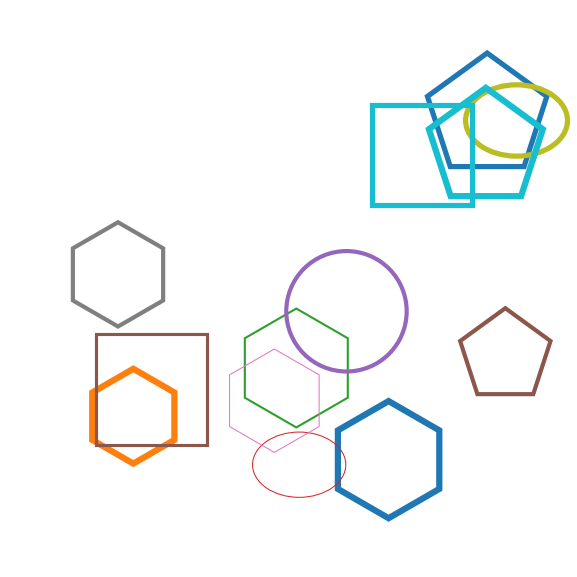[{"shape": "pentagon", "thickness": 2.5, "radius": 0.54, "center": [0.844, 0.799]}, {"shape": "hexagon", "thickness": 3, "radius": 0.51, "center": [0.673, 0.203]}, {"shape": "hexagon", "thickness": 3, "radius": 0.41, "center": [0.231, 0.278]}, {"shape": "hexagon", "thickness": 1, "radius": 0.51, "center": [0.513, 0.362]}, {"shape": "oval", "thickness": 0.5, "radius": 0.4, "center": [0.518, 0.194]}, {"shape": "circle", "thickness": 2, "radius": 0.52, "center": [0.6, 0.46]}, {"shape": "pentagon", "thickness": 2, "radius": 0.41, "center": [0.875, 0.383]}, {"shape": "square", "thickness": 1.5, "radius": 0.48, "center": [0.262, 0.325]}, {"shape": "hexagon", "thickness": 0.5, "radius": 0.45, "center": [0.475, 0.305]}, {"shape": "hexagon", "thickness": 2, "radius": 0.45, "center": [0.204, 0.524]}, {"shape": "oval", "thickness": 2.5, "radius": 0.44, "center": [0.894, 0.791]}, {"shape": "square", "thickness": 2.5, "radius": 0.43, "center": [0.731, 0.731]}, {"shape": "pentagon", "thickness": 3, "radius": 0.52, "center": [0.841, 0.743]}]